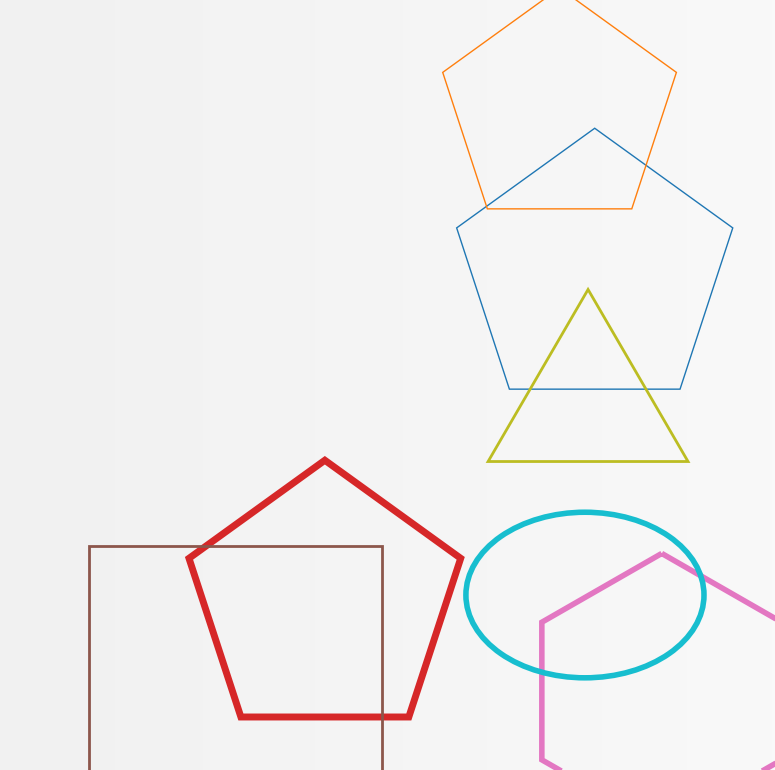[{"shape": "pentagon", "thickness": 0.5, "radius": 0.94, "center": [0.767, 0.646]}, {"shape": "pentagon", "thickness": 0.5, "radius": 0.79, "center": [0.722, 0.857]}, {"shape": "pentagon", "thickness": 2.5, "radius": 0.92, "center": [0.419, 0.218]}, {"shape": "square", "thickness": 1, "radius": 0.94, "center": [0.304, 0.102]}, {"shape": "hexagon", "thickness": 2, "radius": 0.89, "center": [0.854, 0.103]}, {"shape": "triangle", "thickness": 1, "radius": 0.74, "center": [0.759, 0.475]}, {"shape": "oval", "thickness": 2, "radius": 0.77, "center": [0.755, 0.227]}]